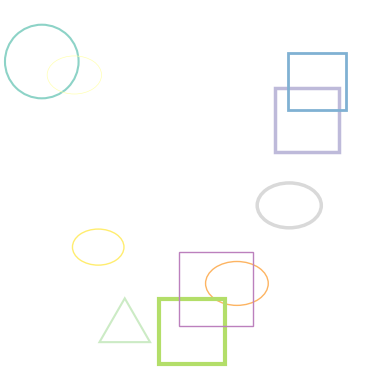[{"shape": "circle", "thickness": 1.5, "radius": 0.48, "center": [0.109, 0.84]}, {"shape": "oval", "thickness": 0.5, "radius": 0.35, "center": [0.193, 0.805]}, {"shape": "square", "thickness": 2.5, "radius": 0.41, "center": [0.797, 0.689]}, {"shape": "square", "thickness": 2, "radius": 0.37, "center": [0.823, 0.789]}, {"shape": "oval", "thickness": 1, "radius": 0.41, "center": [0.615, 0.264]}, {"shape": "square", "thickness": 3, "radius": 0.42, "center": [0.499, 0.139]}, {"shape": "oval", "thickness": 2.5, "radius": 0.42, "center": [0.751, 0.467]}, {"shape": "square", "thickness": 1, "radius": 0.48, "center": [0.562, 0.25]}, {"shape": "triangle", "thickness": 1.5, "radius": 0.38, "center": [0.324, 0.149]}, {"shape": "oval", "thickness": 1, "radius": 0.33, "center": [0.255, 0.358]}]